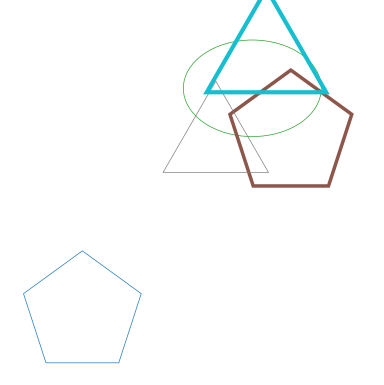[{"shape": "pentagon", "thickness": 0.5, "radius": 0.8, "center": [0.214, 0.188]}, {"shape": "oval", "thickness": 0.5, "radius": 0.9, "center": [0.655, 0.771]}, {"shape": "pentagon", "thickness": 2.5, "radius": 0.83, "center": [0.755, 0.652]}, {"shape": "triangle", "thickness": 0.5, "radius": 0.79, "center": [0.56, 0.631]}, {"shape": "triangle", "thickness": 3, "radius": 0.9, "center": [0.692, 0.85]}]